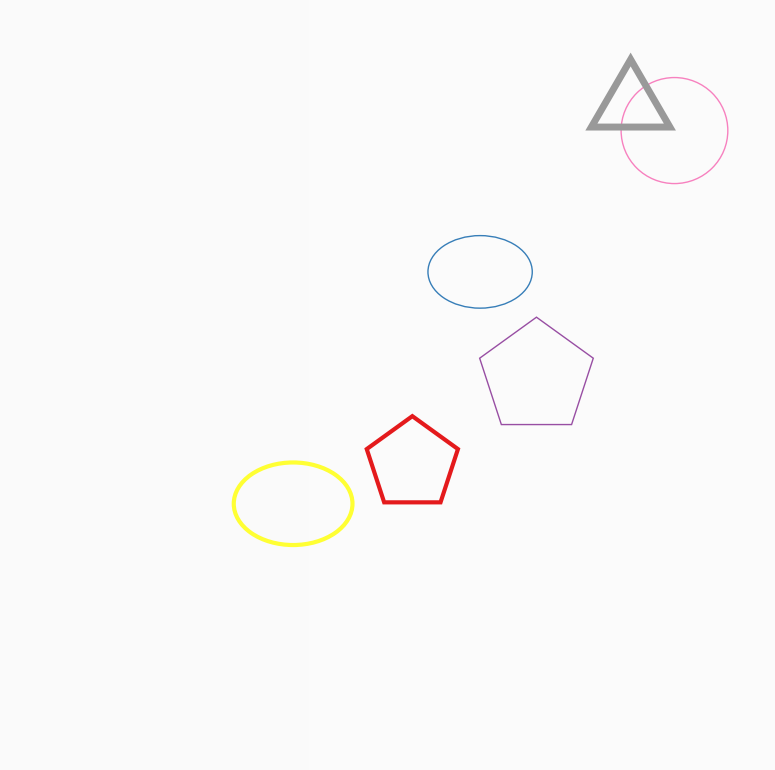[{"shape": "pentagon", "thickness": 1.5, "radius": 0.31, "center": [0.532, 0.398]}, {"shape": "oval", "thickness": 0.5, "radius": 0.34, "center": [0.619, 0.647]}, {"shape": "pentagon", "thickness": 0.5, "radius": 0.39, "center": [0.692, 0.511]}, {"shape": "oval", "thickness": 1.5, "radius": 0.38, "center": [0.378, 0.346]}, {"shape": "circle", "thickness": 0.5, "radius": 0.34, "center": [0.87, 0.83]}, {"shape": "triangle", "thickness": 2.5, "radius": 0.29, "center": [0.814, 0.864]}]